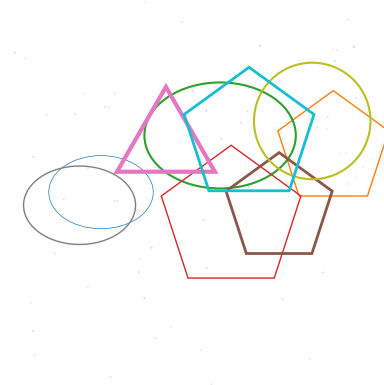[{"shape": "oval", "thickness": 0.5, "radius": 0.68, "center": [0.262, 0.501]}, {"shape": "pentagon", "thickness": 1, "radius": 0.76, "center": [0.866, 0.613]}, {"shape": "oval", "thickness": 1.5, "radius": 0.98, "center": [0.572, 0.648]}, {"shape": "pentagon", "thickness": 1, "radius": 0.95, "center": [0.6, 0.432]}, {"shape": "pentagon", "thickness": 2, "radius": 0.72, "center": [0.725, 0.459]}, {"shape": "triangle", "thickness": 3, "radius": 0.73, "center": [0.431, 0.627]}, {"shape": "oval", "thickness": 1, "radius": 0.73, "center": [0.207, 0.467]}, {"shape": "circle", "thickness": 1.5, "radius": 0.76, "center": [0.811, 0.686]}, {"shape": "pentagon", "thickness": 2, "radius": 0.89, "center": [0.647, 0.648]}]